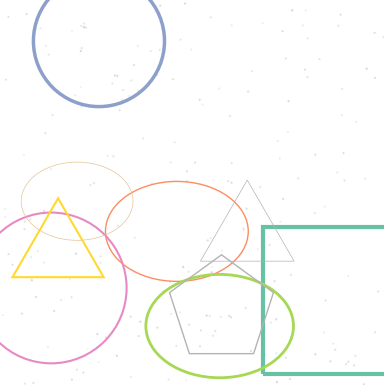[{"shape": "square", "thickness": 3, "radius": 0.96, "center": [0.875, 0.219]}, {"shape": "oval", "thickness": 1, "radius": 0.93, "center": [0.459, 0.399]}, {"shape": "circle", "thickness": 2.5, "radius": 0.85, "center": [0.257, 0.893]}, {"shape": "circle", "thickness": 1.5, "radius": 0.98, "center": [0.133, 0.252]}, {"shape": "oval", "thickness": 2, "radius": 0.96, "center": [0.571, 0.153]}, {"shape": "triangle", "thickness": 1.5, "radius": 0.68, "center": [0.151, 0.348]}, {"shape": "oval", "thickness": 0.5, "radius": 0.73, "center": [0.2, 0.477]}, {"shape": "pentagon", "thickness": 1, "radius": 0.71, "center": [0.575, 0.196]}, {"shape": "triangle", "thickness": 0.5, "radius": 0.7, "center": [0.642, 0.392]}]